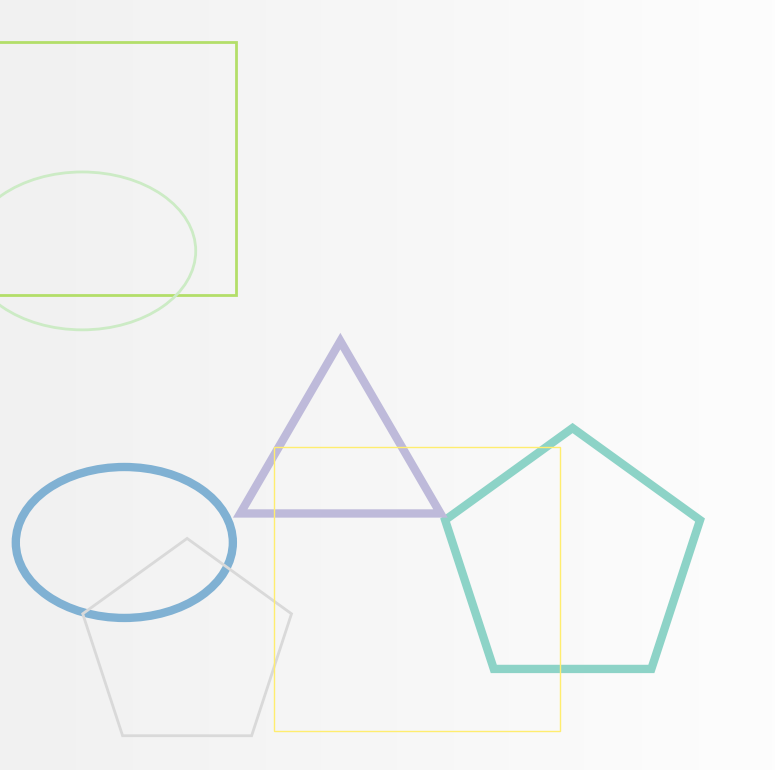[{"shape": "pentagon", "thickness": 3, "radius": 0.86, "center": [0.739, 0.271]}, {"shape": "triangle", "thickness": 3, "radius": 0.75, "center": [0.439, 0.408]}, {"shape": "oval", "thickness": 3, "radius": 0.7, "center": [0.16, 0.295]}, {"shape": "square", "thickness": 1, "radius": 0.82, "center": [0.141, 0.781]}, {"shape": "pentagon", "thickness": 1, "radius": 0.71, "center": [0.241, 0.159]}, {"shape": "oval", "thickness": 1, "radius": 0.73, "center": [0.106, 0.674]}, {"shape": "square", "thickness": 0.5, "radius": 0.92, "center": [0.538, 0.235]}]